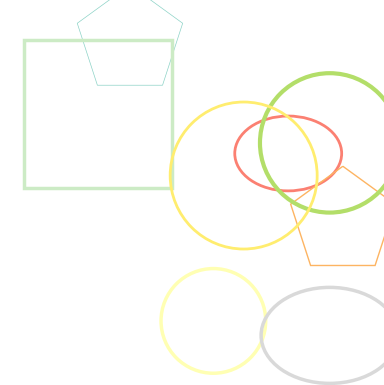[{"shape": "pentagon", "thickness": 0.5, "radius": 0.72, "center": [0.338, 0.895]}, {"shape": "circle", "thickness": 2.5, "radius": 0.68, "center": [0.554, 0.166]}, {"shape": "oval", "thickness": 2, "radius": 0.69, "center": [0.749, 0.601]}, {"shape": "pentagon", "thickness": 1, "radius": 0.71, "center": [0.89, 0.426]}, {"shape": "circle", "thickness": 3, "radius": 0.91, "center": [0.856, 0.629]}, {"shape": "oval", "thickness": 2.5, "radius": 0.89, "center": [0.856, 0.129]}, {"shape": "square", "thickness": 2.5, "radius": 0.96, "center": [0.255, 0.704]}, {"shape": "circle", "thickness": 2, "radius": 0.95, "center": [0.633, 0.544]}]